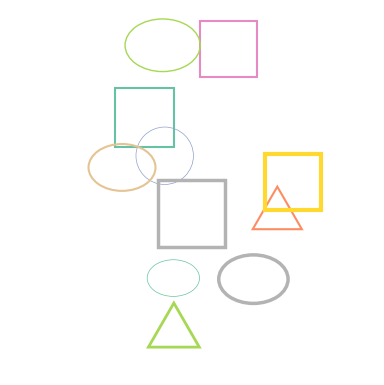[{"shape": "oval", "thickness": 0.5, "radius": 0.34, "center": [0.45, 0.278]}, {"shape": "square", "thickness": 1.5, "radius": 0.38, "center": [0.375, 0.695]}, {"shape": "triangle", "thickness": 1.5, "radius": 0.37, "center": [0.72, 0.441]}, {"shape": "circle", "thickness": 0.5, "radius": 0.37, "center": [0.428, 0.595]}, {"shape": "square", "thickness": 1.5, "radius": 0.37, "center": [0.594, 0.872]}, {"shape": "oval", "thickness": 1, "radius": 0.49, "center": [0.422, 0.882]}, {"shape": "triangle", "thickness": 2, "radius": 0.38, "center": [0.452, 0.137]}, {"shape": "square", "thickness": 3, "radius": 0.37, "center": [0.761, 0.528]}, {"shape": "oval", "thickness": 1.5, "radius": 0.43, "center": [0.317, 0.565]}, {"shape": "oval", "thickness": 2.5, "radius": 0.45, "center": [0.658, 0.275]}, {"shape": "square", "thickness": 2.5, "radius": 0.44, "center": [0.497, 0.446]}]